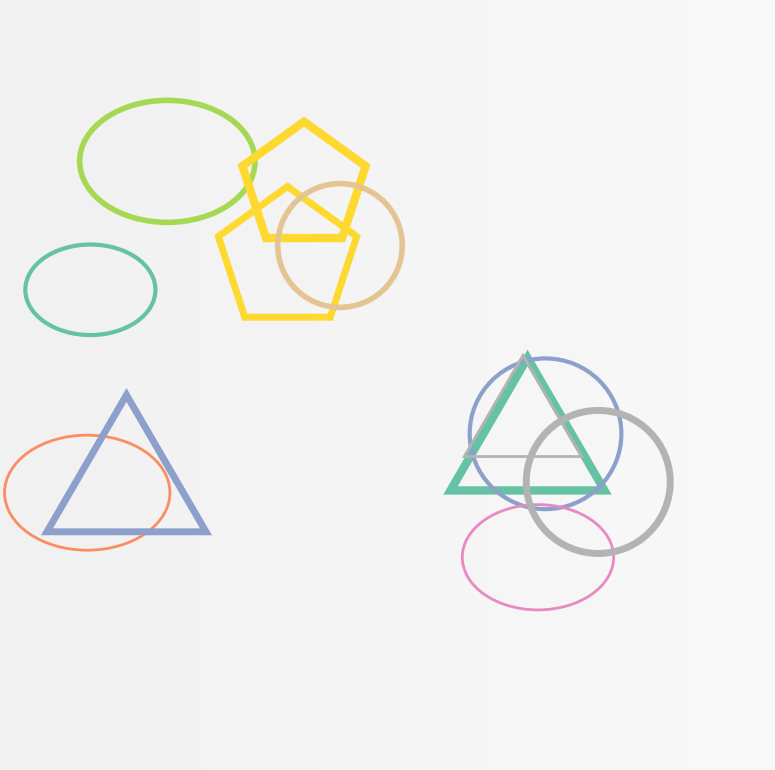[{"shape": "oval", "thickness": 1.5, "radius": 0.42, "center": [0.117, 0.624]}, {"shape": "triangle", "thickness": 3, "radius": 0.57, "center": [0.681, 0.42]}, {"shape": "oval", "thickness": 1, "radius": 0.53, "center": [0.113, 0.36]}, {"shape": "circle", "thickness": 1.5, "radius": 0.49, "center": [0.704, 0.437]}, {"shape": "triangle", "thickness": 2.5, "radius": 0.59, "center": [0.163, 0.369]}, {"shape": "oval", "thickness": 1, "radius": 0.49, "center": [0.694, 0.276]}, {"shape": "oval", "thickness": 2, "radius": 0.57, "center": [0.216, 0.79]}, {"shape": "pentagon", "thickness": 2.5, "radius": 0.47, "center": [0.371, 0.664]}, {"shape": "pentagon", "thickness": 3, "radius": 0.42, "center": [0.392, 0.758]}, {"shape": "circle", "thickness": 2, "radius": 0.4, "center": [0.439, 0.681]}, {"shape": "circle", "thickness": 2.5, "radius": 0.46, "center": [0.772, 0.374]}, {"shape": "triangle", "thickness": 1, "radius": 0.44, "center": [0.675, 0.451]}]